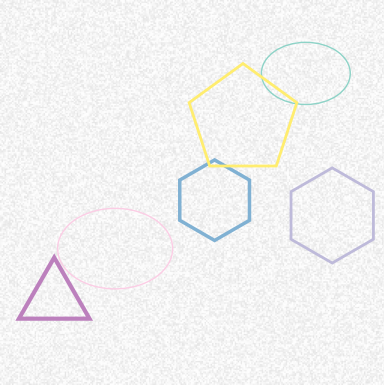[{"shape": "oval", "thickness": 1, "radius": 0.58, "center": [0.794, 0.809]}, {"shape": "hexagon", "thickness": 2, "radius": 0.62, "center": [0.863, 0.44]}, {"shape": "hexagon", "thickness": 2.5, "radius": 0.52, "center": [0.557, 0.48]}, {"shape": "oval", "thickness": 1, "radius": 0.75, "center": [0.299, 0.354]}, {"shape": "triangle", "thickness": 3, "radius": 0.53, "center": [0.141, 0.225]}, {"shape": "pentagon", "thickness": 2, "radius": 0.74, "center": [0.631, 0.688]}]